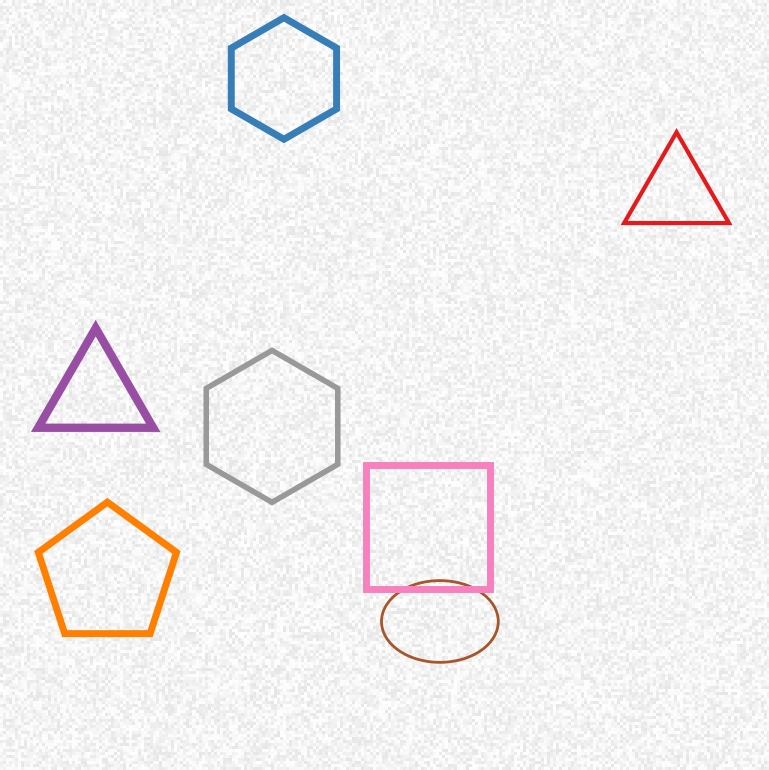[{"shape": "triangle", "thickness": 1.5, "radius": 0.39, "center": [0.879, 0.75]}, {"shape": "hexagon", "thickness": 2.5, "radius": 0.39, "center": [0.369, 0.898]}, {"shape": "triangle", "thickness": 3, "radius": 0.43, "center": [0.124, 0.488]}, {"shape": "pentagon", "thickness": 2.5, "radius": 0.47, "center": [0.139, 0.253]}, {"shape": "oval", "thickness": 1, "radius": 0.38, "center": [0.571, 0.193]}, {"shape": "square", "thickness": 2.5, "radius": 0.4, "center": [0.556, 0.315]}, {"shape": "hexagon", "thickness": 2, "radius": 0.49, "center": [0.353, 0.446]}]